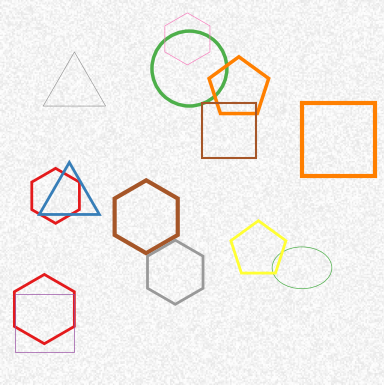[{"shape": "hexagon", "thickness": 2, "radius": 0.36, "center": [0.144, 0.491]}, {"shape": "hexagon", "thickness": 2, "radius": 0.45, "center": [0.115, 0.197]}, {"shape": "triangle", "thickness": 2, "radius": 0.45, "center": [0.18, 0.488]}, {"shape": "circle", "thickness": 2.5, "radius": 0.49, "center": [0.492, 0.822]}, {"shape": "oval", "thickness": 0.5, "radius": 0.39, "center": [0.784, 0.304]}, {"shape": "square", "thickness": 0.5, "radius": 0.38, "center": [0.116, 0.161]}, {"shape": "square", "thickness": 3, "radius": 0.47, "center": [0.88, 0.637]}, {"shape": "pentagon", "thickness": 2.5, "radius": 0.41, "center": [0.62, 0.771]}, {"shape": "pentagon", "thickness": 2, "radius": 0.38, "center": [0.671, 0.352]}, {"shape": "square", "thickness": 1.5, "radius": 0.36, "center": [0.595, 0.661]}, {"shape": "hexagon", "thickness": 3, "radius": 0.47, "center": [0.38, 0.437]}, {"shape": "hexagon", "thickness": 0.5, "radius": 0.34, "center": [0.487, 0.899]}, {"shape": "triangle", "thickness": 0.5, "radius": 0.47, "center": [0.193, 0.771]}, {"shape": "hexagon", "thickness": 2, "radius": 0.42, "center": [0.455, 0.293]}]